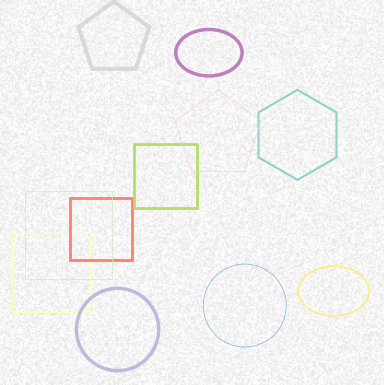[{"shape": "hexagon", "thickness": 1.5, "radius": 0.58, "center": [0.773, 0.65]}, {"shape": "square", "thickness": 1, "radius": 0.51, "center": [0.132, 0.292]}, {"shape": "circle", "thickness": 2.5, "radius": 0.53, "center": [0.305, 0.144]}, {"shape": "square", "thickness": 2, "radius": 0.4, "center": [0.262, 0.406]}, {"shape": "circle", "thickness": 0.5, "radius": 0.54, "center": [0.636, 0.206]}, {"shape": "square", "thickness": 2, "radius": 0.41, "center": [0.43, 0.543]}, {"shape": "pentagon", "thickness": 0.5, "radius": 0.59, "center": [0.566, 0.649]}, {"shape": "pentagon", "thickness": 3, "radius": 0.48, "center": [0.296, 0.899]}, {"shape": "oval", "thickness": 2.5, "radius": 0.43, "center": [0.543, 0.863]}, {"shape": "square", "thickness": 0.5, "radius": 0.57, "center": [0.178, 0.39]}, {"shape": "oval", "thickness": 1, "radius": 0.46, "center": [0.867, 0.244]}]